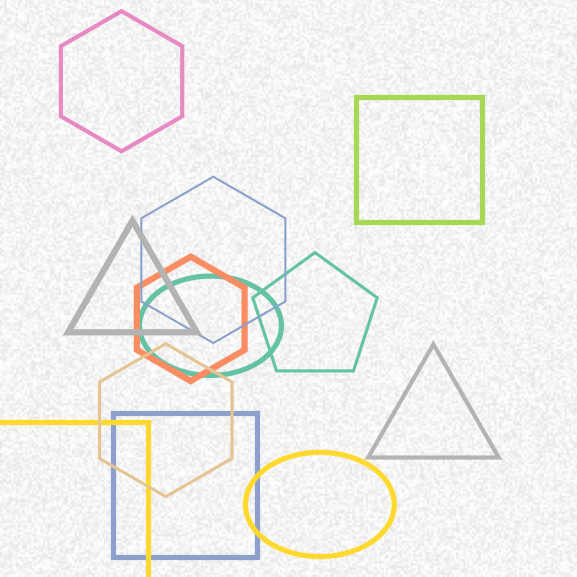[{"shape": "pentagon", "thickness": 1.5, "radius": 0.57, "center": [0.545, 0.449]}, {"shape": "oval", "thickness": 2.5, "radius": 0.61, "center": [0.364, 0.435]}, {"shape": "hexagon", "thickness": 3, "radius": 0.54, "center": [0.33, 0.447]}, {"shape": "square", "thickness": 2.5, "radius": 0.62, "center": [0.321, 0.159]}, {"shape": "hexagon", "thickness": 1, "radius": 0.72, "center": [0.369, 0.549]}, {"shape": "hexagon", "thickness": 2, "radius": 0.61, "center": [0.21, 0.858]}, {"shape": "square", "thickness": 2.5, "radius": 0.54, "center": [0.726, 0.723]}, {"shape": "square", "thickness": 2.5, "radius": 0.69, "center": [0.118, 0.131]}, {"shape": "oval", "thickness": 2.5, "radius": 0.64, "center": [0.554, 0.126]}, {"shape": "hexagon", "thickness": 1.5, "radius": 0.66, "center": [0.287, 0.271]}, {"shape": "triangle", "thickness": 3, "radius": 0.64, "center": [0.229, 0.488]}, {"shape": "triangle", "thickness": 2, "radius": 0.65, "center": [0.751, 0.272]}]